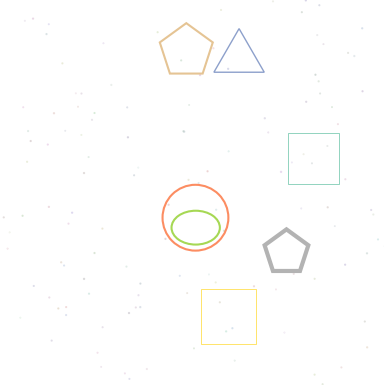[{"shape": "square", "thickness": 0.5, "radius": 0.33, "center": [0.814, 0.589]}, {"shape": "circle", "thickness": 1.5, "radius": 0.43, "center": [0.508, 0.435]}, {"shape": "triangle", "thickness": 1, "radius": 0.38, "center": [0.621, 0.85]}, {"shape": "oval", "thickness": 1.5, "radius": 0.31, "center": [0.508, 0.409]}, {"shape": "square", "thickness": 0.5, "radius": 0.36, "center": [0.593, 0.177]}, {"shape": "pentagon", "thickness": 1.5, "radius": 0.36, "center": [0.484, 0.867]}, {"shape": "pentagon", "thickness": 3, "radius": 0.3, "center": [0.744, 0.345]}]